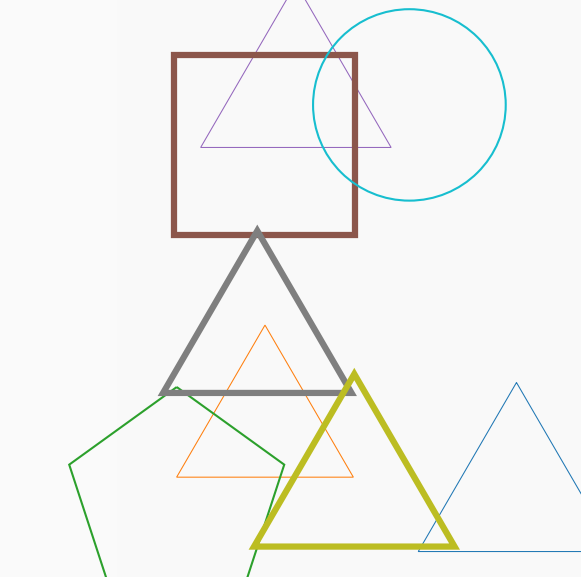[{"shape": "triangle", "thickness": 0.5, "radius": 0.98, "center": [0.889, 0.142]}, {"shape": "triangle", "thickness": 0.5, "radius": 0.88, "center": [0.456, 0.261]}, {"shape": "pentagon", "thickness": 1, "radius": 0.97, "center": [0.304, 0.134]}, {"shape": "triangle", "thickness": 0.5, "radius": 0.95, "center": [0.509, 0.838]}, {"shape": "square", "thickness": 3, "radius": 0.78, "center": [0.456, 0.748]}, {"shape": "triangle", "thickness": 3, "radius": 0.94, "center": [0.443, 0.412]}, {"shape": "triangle", "thickness": 3, "radius": 1.0, "center": [0.61, 0.152]}, {"shape": "circle", "thickness": 1, "radius": 0.83, "center": [0.704, 0.817]}]